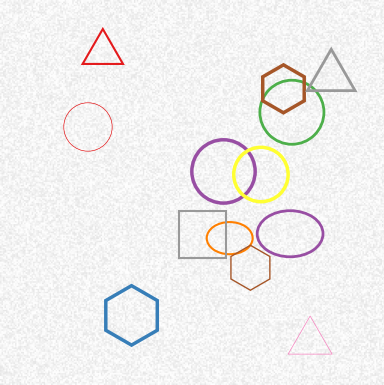[{"shape": "circle", "thickness": 0.5, "radius": 0.31, "center": [0.228, 0.67]}, {"shape": "triangle", "thickness": 1.5, "radius": 0.3, "center": [0.267, 0.864]}, {"shape": "hexagon", "thickness": 2.5, "radius": 0.39, "center": [0.342, 0.181]}, {"shape": "circle", "thickness": 2, "radius": 0.42, "center": [0.758, 0.708]}, {"shape": "circle", "thickness": 2.5, "radius": 0.41, "center": [0.581, 0.555]}, {"shape": "oval", "thickness": 2, "radius": 0.43, "center": [0.754, 0.393]}, {"shape": "oval", "thickness": 1.5, "radius": 0.3, "center": [0.597, 0.381]}, {"shape": "circle", "thickness": 2.5, "radius": 0.35, "center": [0.678, 0.547]}, {"shape": "hexagon", "thickness": 1, "radius": 0.29, "center": [0.65, 0.305]}, {"shape": "hexagon", "thickness": 2.5, "radius": 0.31, "center": [0.736, 0.769]}, {"shape": "triangle", "thickness": 0.5, "radius": 0.33, "center": [0.806, 0.113]}, {"shape": "triangle", "thickness": 2, "radius": 0.36, "center": [0.86, 0.8]}, {"shape": "square", "thickness": 1.5, "radius": 0.31, "center": [0.527, 0.39]}]